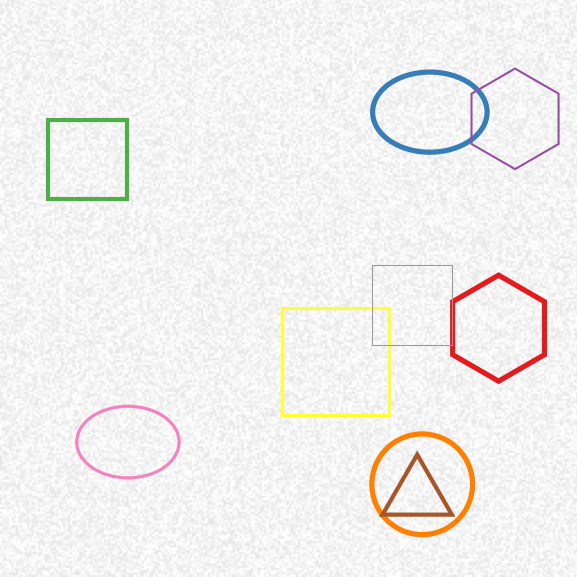[{"shape": "hexagon", "thickness": 2.5, "radius": 0.46, "center": [0.863, 0.431]}, {"shape": "oval", "thickness": 2.5, "radius": 0.5, "center": [0.744, 0.805]}, {"shape": "square", "thickness": 2, "radius": 0.34, "center": [0.152, 0.723]}, {"shape": "hexagon", "thickness": 1, "radius": 0.44, "center": [0.892, 0.793]}, {"shape": "circle", "thickness": 2.5, "radius": 0.44, "center": [0.731, 0.161]}, {"shape": "square", "thickness": 1.5, "radius": 0.46, "center": [0.581, 0.373]}, {"shape": "triangle", "thickness": 2, "radius": 0.35, "center": [0.722, 0.143]}, {"shape": "oval", "thickness": 1.5, "radius": 0.44, "center": [0.222, 0.234]}, {"shape": "square", "thickness": 0.5, "radius": 0.35, "center": [0.713, 0.47]}]